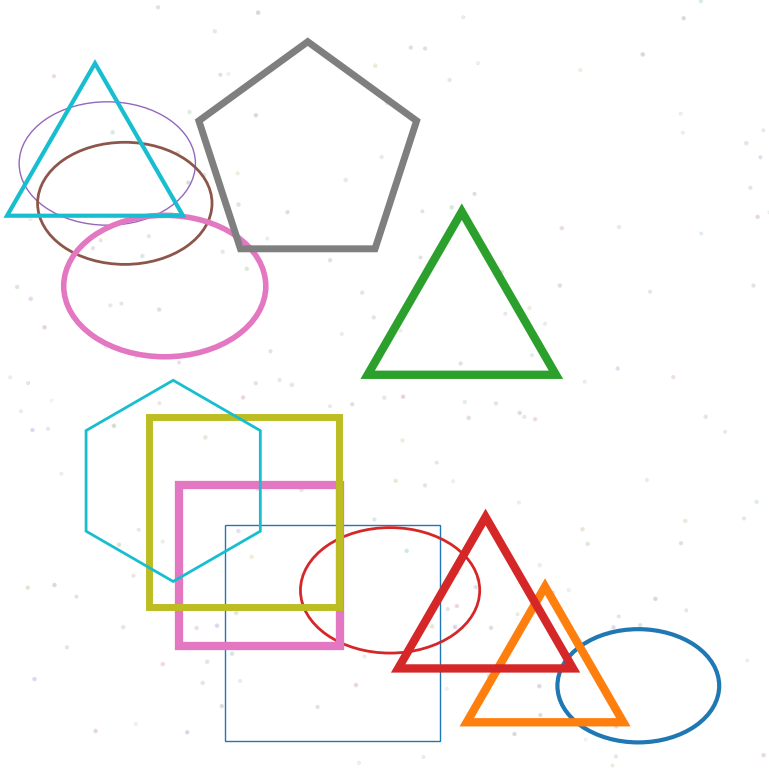[{"shape": "square", "thickness": 0.5, "radius": 0.7, "center": [0.432, 0.178]}, {"shape": "oval", "thickness": 1.5, "radius": 0.53, "center": [0.829, 0.109]}, {"shape": "triangle", "thickness": 3, "radius": 0.59, "center": [0.708, 0.121]}, {"shape": "triangle", "thickness": 3, "radius": 0.71, "center": [0.6, 0.584]}, {"shape": "oval", "thickness": 1, "radius": 0.58, "center": [0.507, 0.233]}, {"shape": "triangle", "thickness": 3, "radius": 0.66, "center": [0.631, 0.197]}, {"shape": "oval", "thickness": 0.5, "radius": 0.57, "center": [0.139, 0.788]}, {"shape": "oval", "thickness": 1, "radius": 0.57, "center": [0.162, 0.736]}, {"shape": "square", "thickness": 3, "radius": 0.52, "center": [0.337, 0.266]}, {"shape": "oval", "thickness": 2, "radius": 0.66, "center": [0.214, 0.629]}, {"shape": "pentagon", "thickness": 2.5, "radius": 0.74, "center": [0.4, 0.797]}, {"shape": "square", "thickness": 2.5, "radius": 0.62, "center": [0.317, 0.335]}, {"shape": "hexagon", "thickness": 1, "radius": 0.65, "center": [0.225, 0.375]}, {"shape": "triangle", "thickness": 1.5, "radius": 0.66, "center": [0.123, 0.786]}]